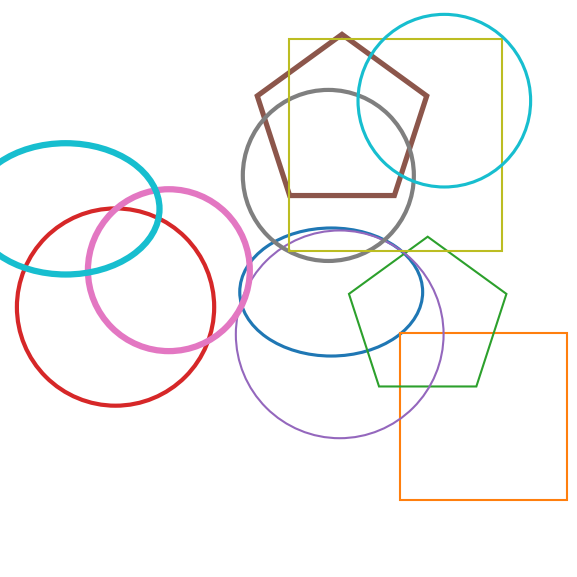[{"shape": "oval", "thickness": 1.5, "radius": 0.79, "center": [0.574, 0.493]}, {"shape": "square", "thickness": 1, "radius": 0.72, "center": [0.837, 0.277]}, {"shape": "pentagon", "thickness": 1, "radius": 0.72, "center": [0.741, 0.446]}, {"shape": "circle", "thickness": 2, "radius": 0.85, "center": [0.2, 0.467]}, {"shape": "circle", "thickness": 1, "radius": 0.9, "center": [0.588, 0.42]}, {"shape": "pentagon", "thickness": 2.5, "radius": 0.77, "center": [0.592, 0.785]}, {"shape": "circle", "thickness": 3, "radius": 0.7, "center": [0.292, 0.531]}, {"shape": "circle", "thickness": 2, "radius": 0.74, "center": [0.569, 0.695]}, {"shape": "square", "thickness": 1, "radius": 0.92, "center": [0.685, 0.748]}, {"shape": "oval", "thickness": 3, "radius": 0.81, "center": [0.114, 0.637]}, {"shape": "circle", "thickness": 1.5, "radius": 0.75, "center": [0.769, 0.825]}]